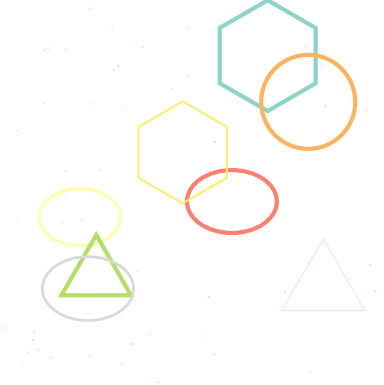[{"shape": "hexagon", "thickness": 3, "radius": 0.72, "center": [0.695, 0.856]}, {"shape": "oval", "thickness": 2.5, "radius": 0.53, "center": [0.208, 0.435]}, {"shape": "oval", "thickness": 3, "radius": 0.58, "center": [0.602, 0.477]}, {"shape": "circle", "thickness": 3, "radius": 0.61, "center": [0.801, 0.735]}, {"shape": "triangle", "thickness": 3, "radius": 0.52, "center": [0.25, 0.285]}, {"shape": "oval", "thickness": 2, "radius": 0.59, "center": [0.228, 0.25]}, {"shape": "triangle", "thickness": 0.5, "radius": 0.62, "center": [0.84, 0.256]}, {"shape": "hexagon", "thickness": 1.5, "radius": 0.66, "center": [0.474, 0.604]}]